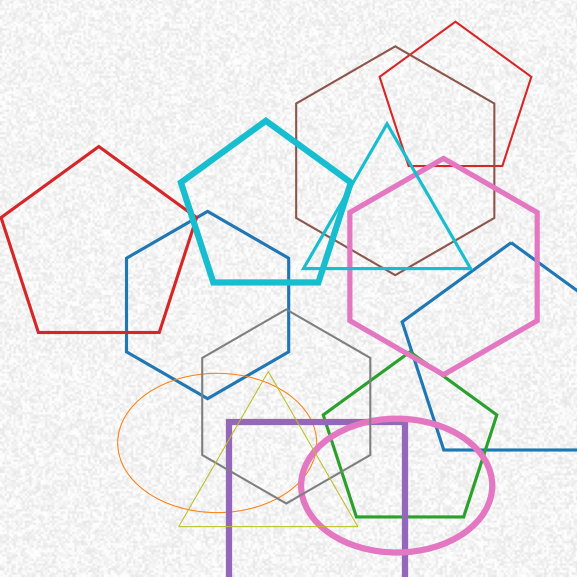[{"shape": "hexagon", "thickness": 1.5, "radius": 0.81, "center": [0.359, 0.471]}, {"shape": "pentagon", "thickness": 1.5, "radius": 0.99, "center": [0.885, 0.38]}, {"shape": "oval", "thickness": 0.5, "radius": 0.86, "center": [0.376, 0.232]}, {"shape": "pentagon", "thickness": 1.5, "radius": 0.79, "center": [0.71, 0.232]}, {"shape": "pentagon", "thickness": 1, "radius": 0.69, "center": [0.789, 0.823]}, {"shape": "pentagon", "thickness": 1.5, "radius": 0.89, "center": [0.171, 0.567]}, {"shape": "square", "thickness": 3, "radius": 0.76, "center": [0.549, 0.115]}, {"shape": "hexagon", "thickness": 1, "radius": 0.99, "center": [0.684, 0.721]}, {"shape": "oval", "thickness": 3, "radius": 0.83, "center": [0.687, 0.158]}, {"shape": "hexagon", "thickness": 2.5, "radius": 0.94, "center": [0.768, 0.538]}, {"shape": "hexagon", "thickness": 1, "radius": 0.84, "center": [0.496, 0.295]}, {"shape": "triangle", "thickness": 0.5, "radius": 0.9, "center": [0.465, 0.177]}, {"shape": "triangle", "thickness": 1.5, "radius": 0.84, "center": [0.67, 0.618]}, {"shape": "pentagon", "thickness": 3, "radius": 0.77, "center": [0.46, 0.635]}]